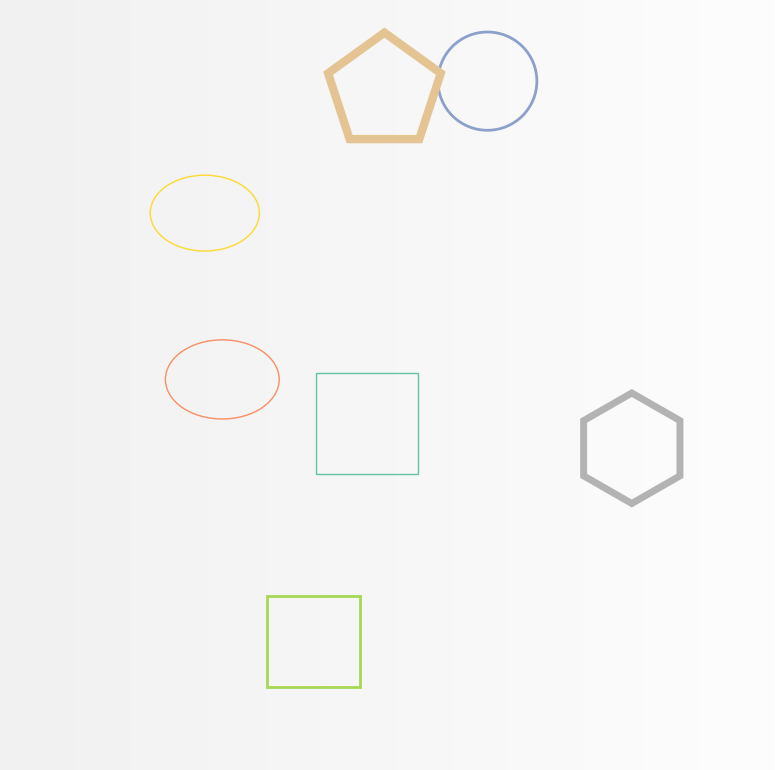[{"shape": "square", "thickness": 0.5, "radius": 0.33, "center": [0.473, 0.451]}, {"shape": "oval", "thickness": 0.5, "radius": 0.37, "center": [0.287, 0.507]}, {"shape": "circle", "thickness": 1, "radius": 0.32, "center": [0.629, 0.895]}, {"shape": "square", "thickness": 1, "radius": 0.3, "center": [0.405, 0.167]}, {"shape": "oval", "thickness": 0.5, "radius": 0.35, "center": [0.264, 0.723]}, {"shape": "pentagon", "thickness": 3, "radius": 0.38, "center": [0.496, 0.881]}, {"shape": "hexagon", "thickness": 2.5, "radius": 0.36, "center": [0.815, 0.418]}]